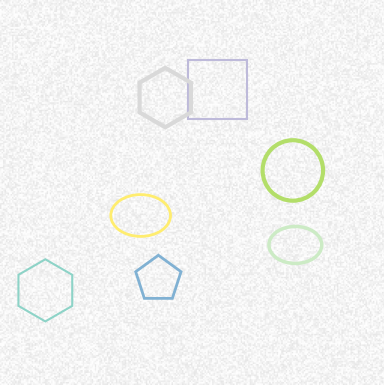[{"shape": "hexagon", "thickness": 1.5, "radius": 0.4, "center": [0.118, 0.246]}, {"shape": "square", "thickness": 1.5, "radius": 0.38, "center": [0.565, 0.768]}, {"shape": "pentagon", "thickness": 2, "radius": 0.31, "center": [0.411, 0.275]}, {"shape": "circle", "thickness": 3, "radius": 0.39, "center": [0.761, 0.557]}, {"shape": "hexagon", "thickness": 3, "radius": 0.39, "center": [0.429, 0.747]}, {"shape": "oval", "thickness": 2.5, "radius": 0.34, "center": [0.767, 0.364]}, {"shape": "oval", "thickness": 2, "radius": 0.39, "center": [0.365, 0.44]}]